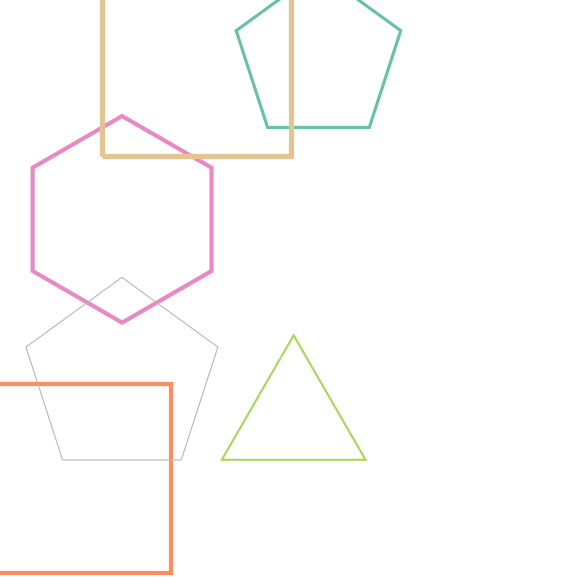[{"shape": "pentagon", "thickness": 1.5, "radius": 0.75, "center": [0.551, 0.9]}, {"shape": "square", "thickness": 2, "radius": 0.82, "center": [0.133, 0.171]}, {"shape": "hexagon", "thickness": 2, "radius": 0.89, "center": [0.211, 0.619]}, {"shape": "triangle", "thickness": 1, "radius": 0.72, "center": [0.508, 0.275]}, {"shape": "square", "thickness": 2.5, "radius": 0.82, "center": [0.341, 0.892]}, {"shape": "pentagon", "thickness": 0.5, "radius": 0.87, "center": [0.211, 0.344]}]